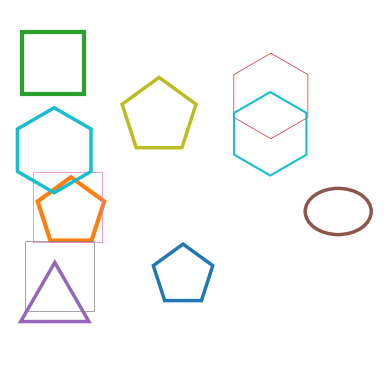[{"shape": "pentagon", "thickness": 2.5, "radius": 0.41, "center": [0.475, 0.285]}, {"shape": "pentagon", "thickness": 3, "radius": 0.45, "center": [0.184, 0.449]}, {"shape": "square", "thickness": 3, "radius": 0.4, "center": [0.138, 0.836]}, {"shape": "hexagon", "thickness": 0.5, "radius": 0.56, "center": [0.704, 0.751]}, {"shape": "triangle", "thickness": 2.5, "radius": 0.51, "center": [0.142, 0.216]}, {"shape": "oval", "thickness": 2.5, "radius": 0.43, "center": [0.878, 0.451]}, {"shape": "square", "thickness": 0.5, "radius": 0.45, "center": [0.175, 0.462]}, {"shape": "square", "thickness": 0.5, "radius": 0.45, "center": [0.155, 0.283]}, {"shape": "pentagon", "thickness": 2.5, "radius": 0.5, "center": [0.413, 0.698]}, {"shape": "hexagon", "thickness": 2.5, "radius": 0.55, "center": [0.141, 0.61]}, {"shape": "hexagon", "thickness": 1.5, "radius": 0.54, "center": [0.702, 0.652]}]